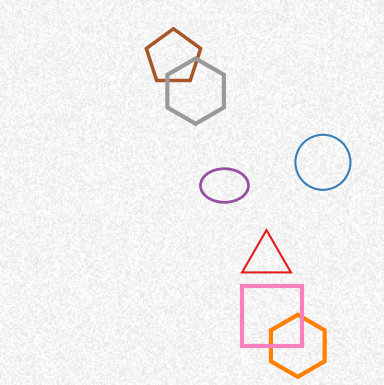[{"shape": "triangle", "thickness": 1.5, "radius": 0.37, "center": [0.692, 0.329]}, {"shape": "circle", "thickness": 1.5, "radius": 0.36, "center": [0.839, 0.578]}, {"shape": "oval", "thickness": 2, "radius": 0.31, "center": [0.583, 0.518]}, {"shape": "hexagon", "thickness": 3, "radius": 0.4, "center": [0.773, 0.102]}, {"shape": "pentagon", "thickness": 2.5, "radius": 0.37, "center": [0.451, 0.851]}, {"shape": "square", "thickness": 3, "radius": 0.39, "center": [0.706, 0.179]}, {"shape": "hexagon", "thickness": 3, "radius": 0.42, "center": [0.508, 0.763]}]